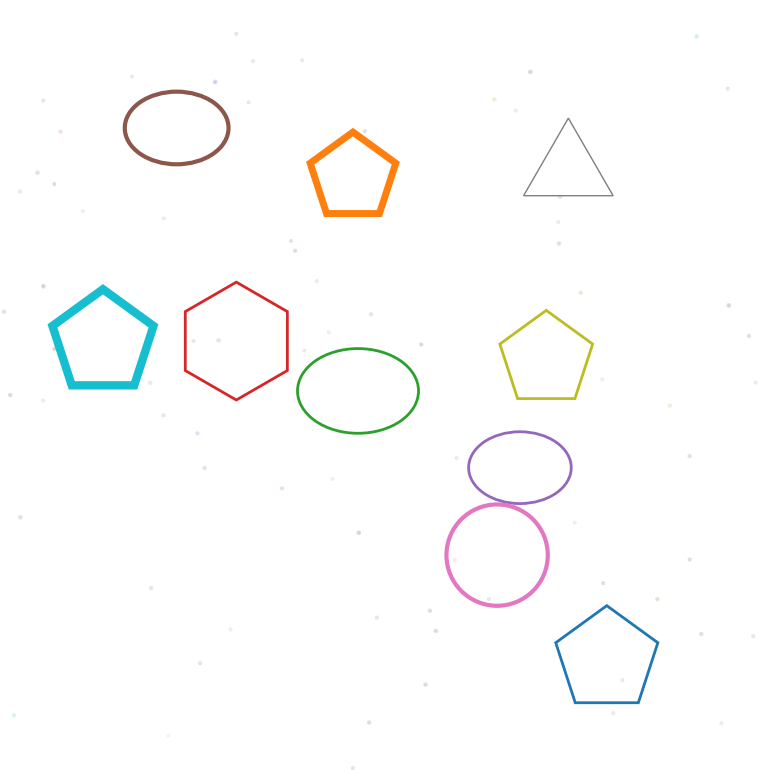[{"shape": "pentagon", "thickness": 1, "radius": 0.35, "center": [0.788, 0.144]}, {"shape": "pentagon", "thickness": 2.5, "radius": 0.29, "center": [0.458, 0.77]}, {"shape": "oval", "thickness": 1, "radius": 0.39, "center": [0.465, 0.492]}, {"shape": "hexagon", "thickness": 1, "radius": 0.38, "center": [0.307, 0.557]}, {"shape": "oval", "thickness": 1, "radius": 0.33, "center": [0.675, 0.393]}, {"shape": "oval", "thickness": 1.5, "radius": 0.34, "center": [0.229, 0.834]}, {"shape": "circle", "thickness": 1.5, "radius": 0.33, "center": [0.646, 0.279]}, {"shape": "triangle", "thickness": 0.5, "radius": 0.34, "center": [0.738, 0.779]}, {"shape": "pentagon", "thickness": 1, "radius": 0.32, "center": [0.709, 0.534]}, {"shape": "pentagon", "thickness": 3, "radius": 0.35, "center": [0.134, 0.555]}]